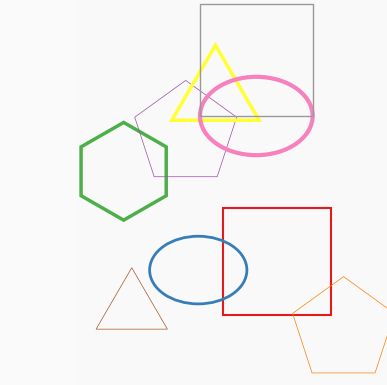[{"shape": "square", "thickness": 1.5, "radius": 0.7, "center": [0.714, 0.321]}, {"shape": "oval", "thickness": 2, "radius": 0.63, "center": [0.512, 0.299]}, {"shape": "hexagon", "thickness": 2.5, "radius": 0.63, "center": [0.319, 0.555]}, {"shape": "pentagon", "thickness": 0.5, "radius": 0.69, "center": [0.479, 0.653]}, {"shape": "pentagon", "thickness": 0.5, "radius": 0.69, "center": [0.887, 0.143]}, {"shape": "triangle", "thickness": 2.5, "radius": 0.65, "center": [0.556, 0.753]}, {"shape": "triangle", "thickness": 0.5, "radius": 0.53, "center": [0.34, 0.198]}, {"shape": "oval", "thickness": 3, "radius": 0.73, "center": [0.661, 0.699]}, {"shape": "square", "thickness": 1, "radius": 0.73, "center": [0.661, 0.844]}]